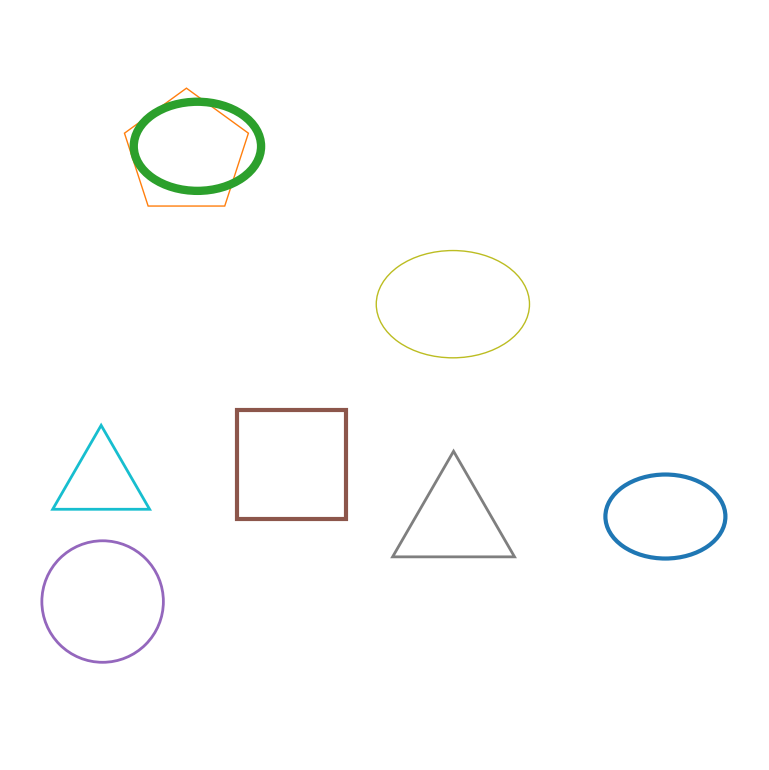[{"shape": "oval", "thickness": 1.5, "radius": 0.39, "center": [0.864, 0.329]}, {"shape": "pentagon", "thickness": 0.5, "radius": 0.42, "center": [0.242, 0.801]}, {"shape": "oval", "thickness": 3, "radius": 0.41, "center": [0.256, 0.81]}, {"shape": "circle", "thickness": 1, "radius": 0.39, "center": [0.133, 0.219]}, {"shape": "square", "thickness": 1.5, "radius": 0.35, "center": [0.379, 0.397]}, {"shape": "triangle", "thickness": 1, "radius": 0.46, "center": [0.589, 0.323]}, {"shape": "oval", "thickness": 0.5, "radius": 0.5, "center": [0.588, 0.605]}, {"shape": "triangle", "thickness": 1, "radius": 0.36, "center": [0.131, 0.375]}]